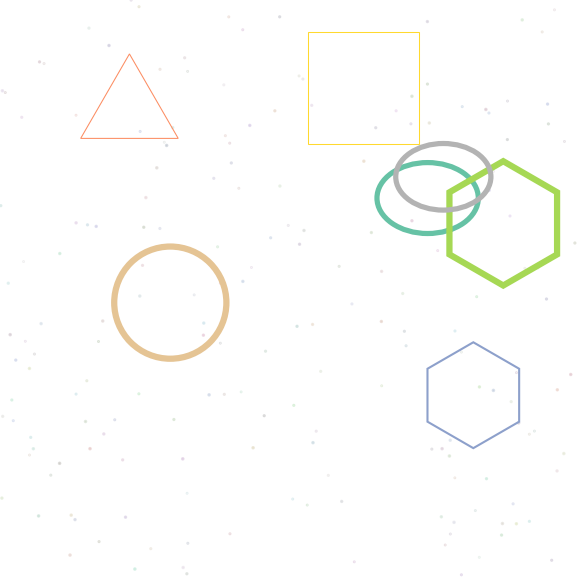[{"shape": "oval", "thickness": 2.5, "radius": 0.44, "center": [0.74, 0.656]}, {"shape": "triangle", "thickness": 0.5, "radius": 0.49, "center": [0.224, 0.808]}, {"shape": "hexagon", "thickness": 1, "radius": 0.46, "center": [0.82, 0.315]}, {"shape": "hexagon", "thickness": 3, "radius": 0.54, "center": [0.871, 0.612]}, {"shape": "square", "thickness": 0.5, "radius": 0.48, "center": [0.629, 0.847]}, {"shape": "circle", "thickness": 3, "radius": 0.49, "center": [0.295, 0.475]}, {"shape": "oval", "thickness": 2.5, "radius": 0.41, "center": [0.768, 0.693]}]